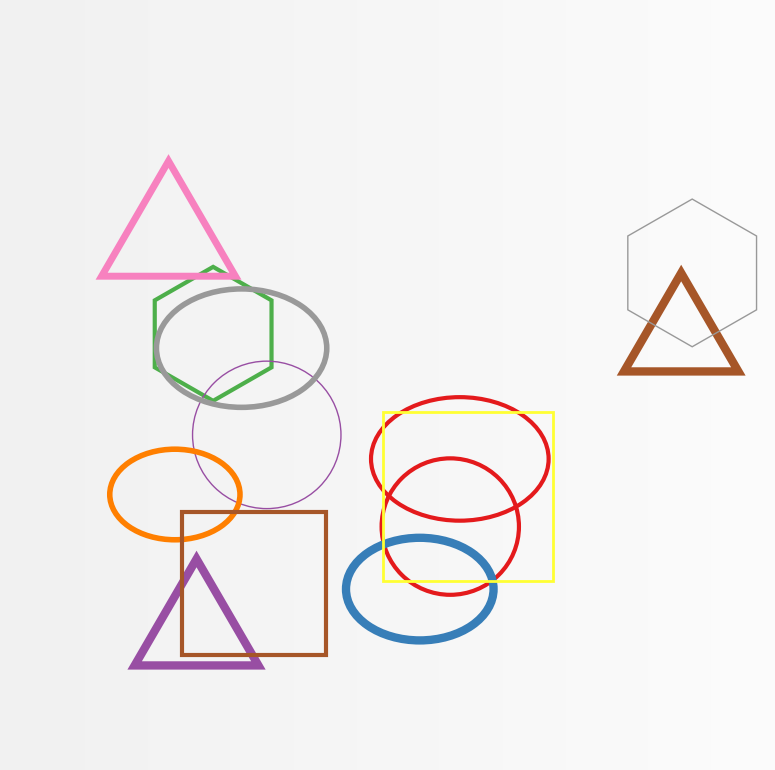[{"shape": "oval", "thickness": 1.5, "radius": 0.57, "center": [0.593, 0.404]}, {"shape": "circle", "thickness": 1.5, "radius": 0.44, "center": [0.581, 0.316]}, {"shape": "oval", "thickness": 3, "radius": 0.48, "center": [0.542, 0.235]}, {"shape": "hexagon", "thickness": 1.5, "radius": 0.43, "center": [0.275, 0.566]}, {"shape": "triangle", "thickness": 3, "radius": 0.46, "center": [0.254, 0.182]}, {"shape": "circle", "thickness": 0.5, "radius": 0.48, "center": [0.344, 0.435]}, {"shape": "oval", "thickness": 2, "radius": 0.42, "center": [0.226, 0.358]}, {"shape": "square", "thickness": 1, "radius": 0.55, "center": [0.604, 0.355]}, {"shape": "triangle", "thickness": 3, "radius": 0.43, "center": [0.879, 0.56]}, {"shape": "square", "thickness": 1.5, "radius": 0.47, "center": [0.328, 0.242]}, {"shape": "triangle", "thickness": 2.5, "radius": 0.5, "center": [0.217, 0.691]}, {"shape": "oval", "thickness": 2, "radius": 0.55, "center": [0.312, 0.548]}, {"shape": "hexagon", "thickness": 0.5, "radius": 0.48, "center": [0.893, 0.646]}]